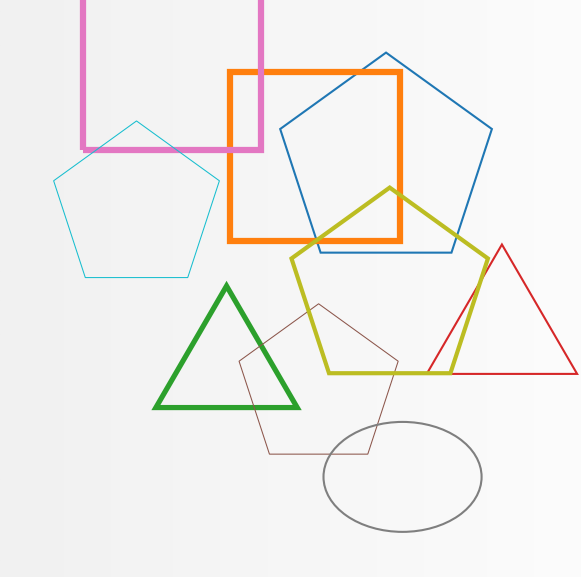[{"shape": "pentagon", "thickness": 1, "radius": 0.96, "center": [0.664, 0.717]}, {"shape": "square", "thickness": 3, "radius": 0.73, "center": [0.542, 0.728]}, {"shape": "triangle", "thickness": 2.5, "radius": 0.7, "center": [0.39, 0.364]}, {"shape": "triangle", "thickness": 1, "radius": 0.75, "center": [0.864, 0.426]}, {"shape": "pentagon", "thickness": 0.5, "radius": 0.72, "center": [0.548, 0.329]}, {"shape": "square", "thickness": 3, "radius": 0.77, "center": [0.296, 0.893]}, {"shape": "oval", "thickness": 1, "radius": 0.68, "center": [0.693, 0.173]}, {"shape": "pentagon", "thickness": 2, "radius": 0.89, "center": [0.67, 0.497]}, {"shape": "pentagon", "thickness": 0.5, "radius": 0.75, "center": [0.235, 0.64]}]